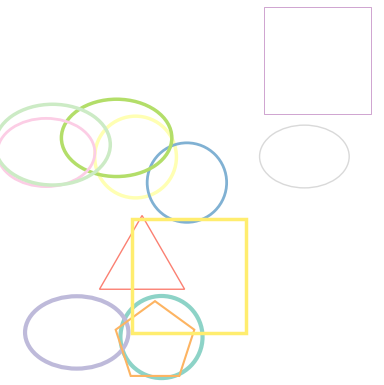[{"shape": "circle", "thickness": 3, "radius": 0.53, "center": [0.419, 0.125]}, {"shape": "circle", "thickness": 2.5, "radius": 0.53, "center": [0.352, 0.592]}, {"shape": "oval", "thickness": 3, "radius": 0.67, "center": [0.199, 0.137]}, {"shape": "triangle", "thickness": 1, "radius": 0.64, "center": [0.369, 0.313]}, {"shape": "circle", "thickness": 2, "radius": 0.52, "center": [0.485, 0.526]}, {"shape": "pentagon", "thickness": 1.5, "radius": 0.54, "center": [0.403, 0.11]}, {"shape": "oval", "thickness": 2.5, "radius": 0.72, "center": [0.303, 0.642]}, {"shape": "oval", "thickness": 2, "radius": 0.63, "center": [0.12, 0.604]}, {"shape": "oval", "thickness": 1, "radius": 0.58, "center": [0.791, 0.593]}, {"shape": "square", "thickness": 0.5, "radius": 0.7, "center": [0.824, 0.843]}, {"shape": "oval", "thickness": 2.5, "radius": 0.75, "center": [0.137, 0.624]}, {"shape": "square", "thickness": 2.5, "radius": 0.74, "center": [0.49, 0.284]}]